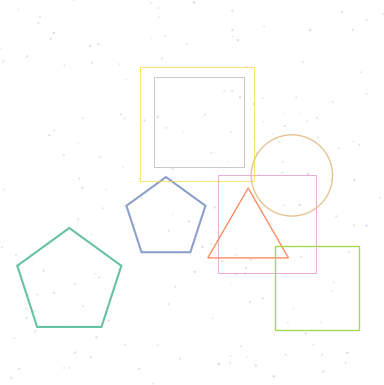[{"shape": "pentagon", "thickness": 1.5, "radius": 0.71, "center": [0.18, 0.266]}, {"shape": "triangle", "thickness": 1, "radius": 0.6, "center": [0.645, 0.391]}, {"shape": "pentagon", "thickness": 1.5, "radius": 0.54, "center": [0.431, 0.432]}, {"shape": "square", "thickness": 0.5, "radius": 0.64, "center": [0.692, 0.418]}, {"shape": "square", "thickness": 1, "radius": 0.55, "center": [0.824, 0.253]}, {"shape": "square", "thickness": 0.5, "radius": 0.74, "center": [0.512, 0.677]}, {"shape": "circle", "thickness": 1, "radius": 0.53, "center": [0.758, 0.544]}, {"shape": "square", "thickness": 0.5, "radius": 0.59, "center": [0.517, 0.684]}]